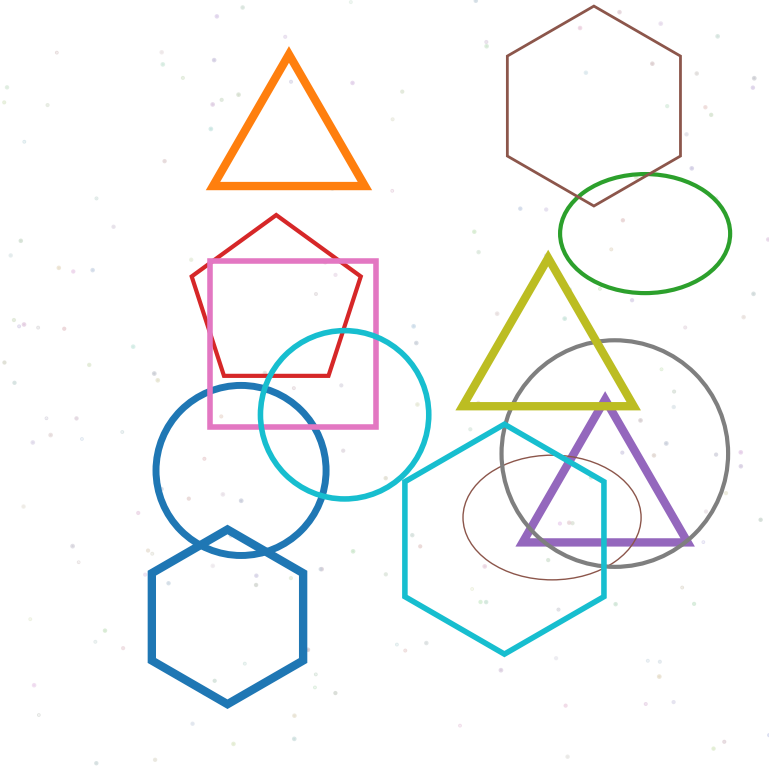[{"shape": "circle", "thickness": 2.5, "radius": 0.55, "center": [0.313, 0.389]}, {"shape": "hexagon", "thickness": 3, "radius": 0.57, "center": [0.295, 0.199]}, {"shape": "triangle", "thickness": 3, "radius": 0.57, "center": [0.375, 0.815]}, {"shape": "oval", "thickness": 1.5, "radius": 0.55, "center": [0.838, 0.697]}, {"shape": "pentagon", "thickness": 1.5, "radius": 0.58, "center": [0.359, 0.605]}, {"shape": "triangle", "thickness": 3, "radius": 0.62, "center": [0.786, 0.357]}, {"shape": "oval", "thickness": 0.5, "radius": 0.58, "center": [0.717, 0.328]}, {"shape": "hexagon", "thickness": 1, "radius": 0.65, "center": [0.771, 0.862]}, {"shape": "square", "thickness": 2, "radius": 0.54, "center": [0.38, 0.553]}, {"shape": "circle", "thickness": 1.5, "radius": 0.74, "center": [0.798, 0.411]}, {"shape": "triangle", "thickness": 3, "radius": 0.64, "center": [0.712, 0.537]}, {"shape": "circle", "thickness": 2, "radius": 0.55, "center": [0.448, 0.461]}, {"shape": "hexagon", "thickness": 2, "radius": 0.75, "center": [0.655, 0.3]}]